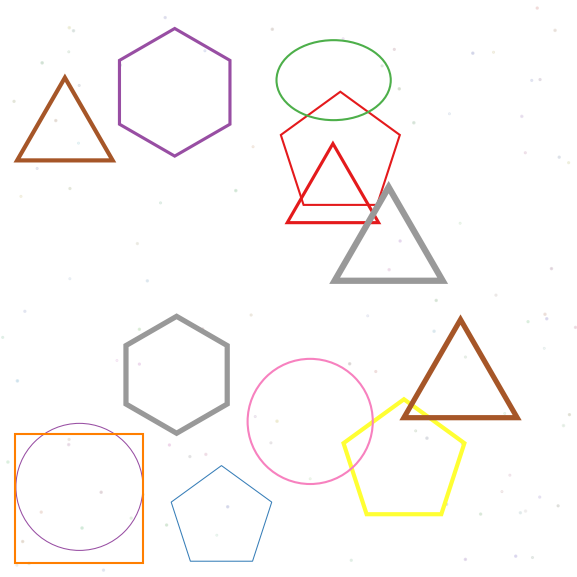[{"shape": "pentagon", "thickness": 1, "radius": 0.54, "center": [0.589, 0.732]}, {"shape": "triangle", "thickness": 1.5, "radius": 0.46, "center": [0.577, 0.659]}, {"shape": "pentagon", "thickness": 0.5, "radius": 0.46, "center": [0.383, 0.101]}, {"shape": "oval", "thickness": 1, "radius": 0.49, "center": [0.578, 0.86]}, {"shape": "hexagon", "thickness": 1.5, "radius": 0.55, "center": [0.303, 0.839]}, {"shape": "circle", "thickness": 0.5, "radius": 0.55, "center": [0.138, 0.156]}, {"shape": "square", "thickness": 1, "radius": 0.56, "center": [0.137, 0.136]}, {"shape": "pentagon", "thickness": 2, "radius": 0.55, "center": [0.7, 0.198]}, {"shape": "triangle", "thickness": 2.5, "radius": 0.57, "center": [0.797, 0.332]}, {"shape": "triangle", "thickness": 2, "radius": 0.48, "center": [0.112, 0.769]}, {"shape": "circle", "thickness": 1, "radius": 0.54, "center": [0.537, 0.269]}, {"shape": "hexagon", "thickness": 2.5, "radius": 0.51, "center": [0.306, 0.35]}, {"shape": "triangle", "thickness": 3, "radius": 0.54, "center": [0.673, 0.567]}]